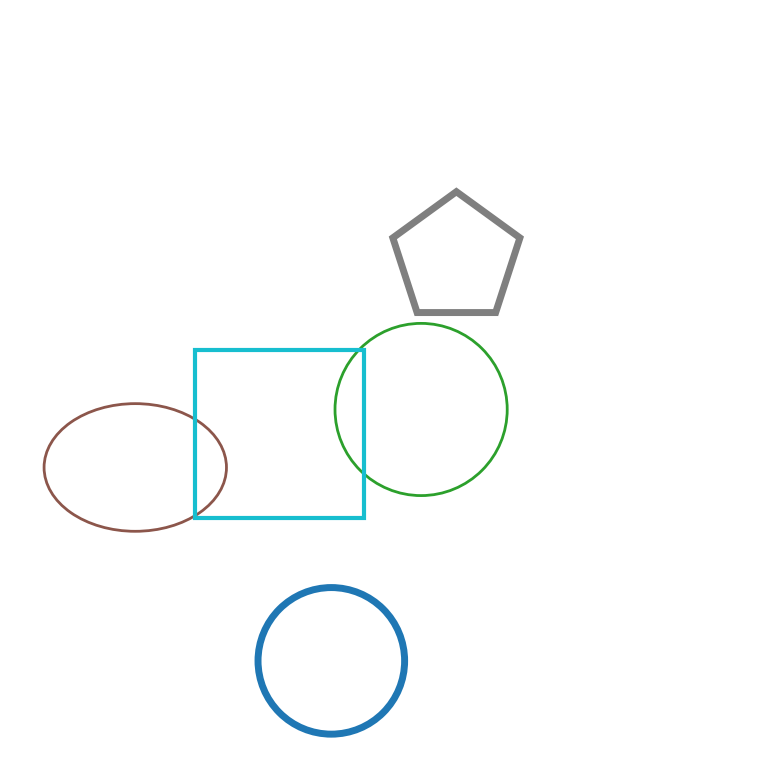[{"shape": "circle", "thickness": 2.5, "radius": 0.48, "center": [0.43, 0.142]}, {"shape": "circle", "thickness": 1, "radius": 0.56, "center": [0.547, 0.468]}, {"shape": "oval", "thickness": 1, "radius": 0.59, "center": [0.176, 0.393]}, {"shape": "pentagon", "thickness": 2.5, "radius": 0.43, "center": [0.593, 0.664]}, {"shape": "square", "thickness": 1.5, "radius": 0.55, "center": [0.363, 0.436]}]